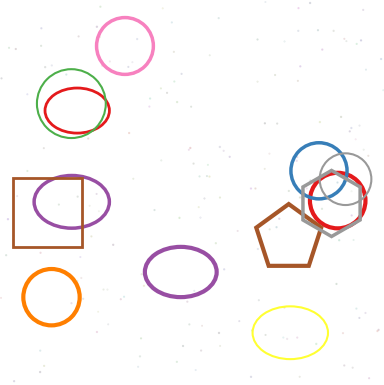[{"shape": "oval", "thickness": 2, "radius": 0.42, "center": [0.201, 0.713]}, {"shape": "circle", "thickness": 3, "radius": 0.36, "center": [0.877, 0.479]}, {"shape": "circle", "thickness": 2.5, "radius": 0.36, "center": [0.829, 0.556]}, {"shape": "circle", "thickness": 1.5, "radius": 0.45, "center": [0.185, 0.731]}, {"shape": "oval", "thickness": 3, "radius": 0.47, "center": [0.47, 0.294]}, {"shape": "oval", "thickness": 2.5, "radius": 0.49, "center": [0.186, 0.476]}, {"shape": "circle", "thickness": 3, "radius": 0.37, "center": [0.134, 0.228]}, {"shape": "oval", "thickness": 1.5, "radius": 0.49, "center": [0.754, 0.136]}, {"shape": "square", "thickness": 2, "radius": 0.45, "center": [0.124, 0.448]}, {"shape": "pentagon", "thickness": 3, "radius": 0.44, "center": [0.75, 0.381]}, {"shape": "circle", "thickness": 2.5, "radius": 0.37, "center": [0.325, 0.881]}, {"shape": "hexagon", "thickness": 2.5, "radius": 0.43, "center": [0.861, 0.472]}, {"shape": "circle", "thickness": 1.5, "radius": 0.34, "center": [0.897, 0.535]}]